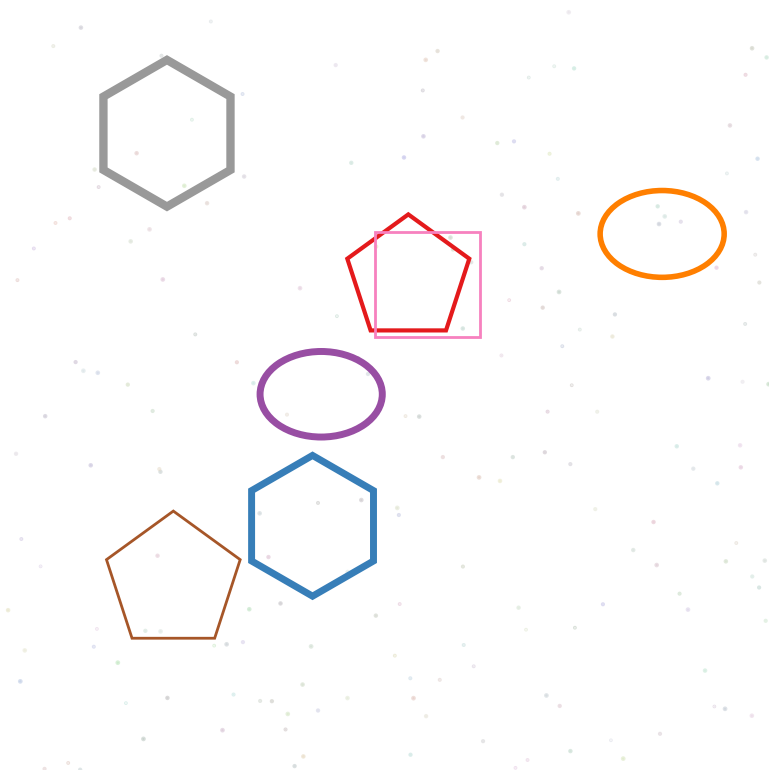[{"shape": "pentagon", "thickness": 1.5, "radius": 0.42, "center": [0.53, 0.638]}, {"shape": "hexagon", "thickness": 2.5, "radius": 0.46, "center": [0.406, 0.317]}, {"shape": "oval", "thickness": 2.5, "radius": 0.4, "center": [0.417, 0.488]}, {"shape": "oval", "thickness": 2, "radius": 0.4, "center": [0.86, 0.696]}, {"shape": "pentagon", "thickness": 1, "radius": 0.46, "center": [0.225, 0.245]}, {"shape": "square", "thickness": 1, "radius": 0.34, "center": [0.555, 0.63]}, {"shape": "hexagon", "thickness": 3, "radius": 0.48, "center": [0.217, 0.827]}]